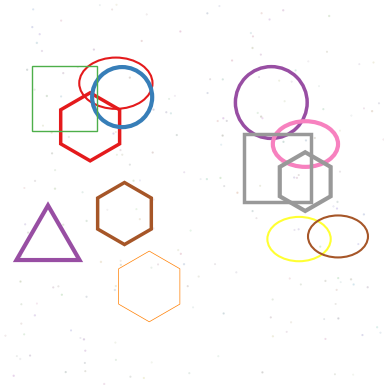[{"shape": "oval", "thickness": 1.5, "radius": 0.48, "center": [0.301, 0.784]}, {"shape": "hexagon", "thickness": 2.5, "radius": 0.44, "center": [0.234, 0.671]}, {"shape": "circle", "thickness": 3, "radius": 0.39, "center": [0.317, 0.748]}, {"shape": "square", "thickness": 1, "radius": 0.42, "center": [0.167, 0.743]}, {"shape": "triangle", "thickness": 3, "radius": 0.47, "center": [0.125, 0.372]}, {"shape": "circle", "thickness": 2.5, "radius": 0.47, "center": [0.705, 0.734]}, {"shape": "hexagon", "thickness": 0.5, "radius": 0.46, "center": [0.388, 0.256]}, {"shape": "oval", "thickness": 1.5, "radius": 0.41, "center": [0.777, 0.379]}, {"shape": "oval", "thickness": 1.5, "radius": 0.39, "center": [0.878, 0.386]}, {"shape": "hexagon", "thickness": 2.5, "radius": 0.4, "center": [0.323, 0.445]}, {"shape": "oval", "thickness": 3, "radius": 0.42, "center": [0.793, 0.626]}, {"shape": "square", "thickness": 2.5, "radius": 0.44, "center": [0.721, 0.563]}, {"shape": "hexagon", "thickness": 3, "radius": 0.38, "center": [0.793, 0.528]}]